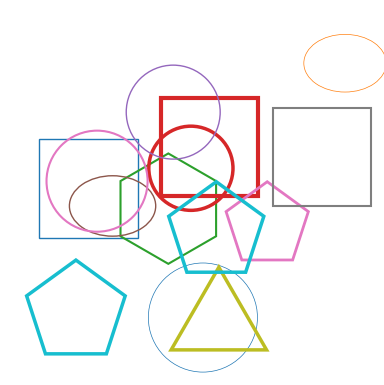[{"shape": "circle", "thickness": 0.5, "radius": 0.71, "center": [0.527, 0.175]}, {"shape": "square", "thickness": 1, "radius": 0.64, "center": [0.23, 0.51]}, {"shape": "oval", "thickness": 0.5, "radius": 0.54, "center": [0.896, 0.836]}, {"shape": "hexagon", "thickness": 1.5, "radius": 0.72, "center": [0.437, 0.458]}, {"shape": "square", "thickness": 3, "radius": 0.63, "center": [0.545, 0.618]}, {"shape": "circle", "thickness": 2.5, "radius": 0.55, "center": [0.496, 0.563]}, {"shape": "circle", "thickness": 1, "radius": 0.61, "center": [0.45, 0.709]}, {"shape": "oval", "thickness": 1, "radius": 0.56, "center": [0.292, 0.465]}, {"shape": "circle", "thickness": 1.5, "radius": 0.66, "center": [0.252, 0.529]}, {"shape": "pentagon", "thickness": 2, "radius": 0.56, "center": [0.694, 0.416]}, {"shape": "square", "thickness": 1.5, "radius": 0.64, "center": [0.836, 0.592]}, {"shape": "triangle", "thickness": 2.5, "radius": 0.72, "center": [0.568, 0.163]}, {"shape": "pentagon", "thickness": 2.5, "radius": 0.65, "center": [0.562, 0.398]}, {"shape": "pentagon", "thickness": 2.5, "radius": 0.67, "center": [0.197, 0.19]}]